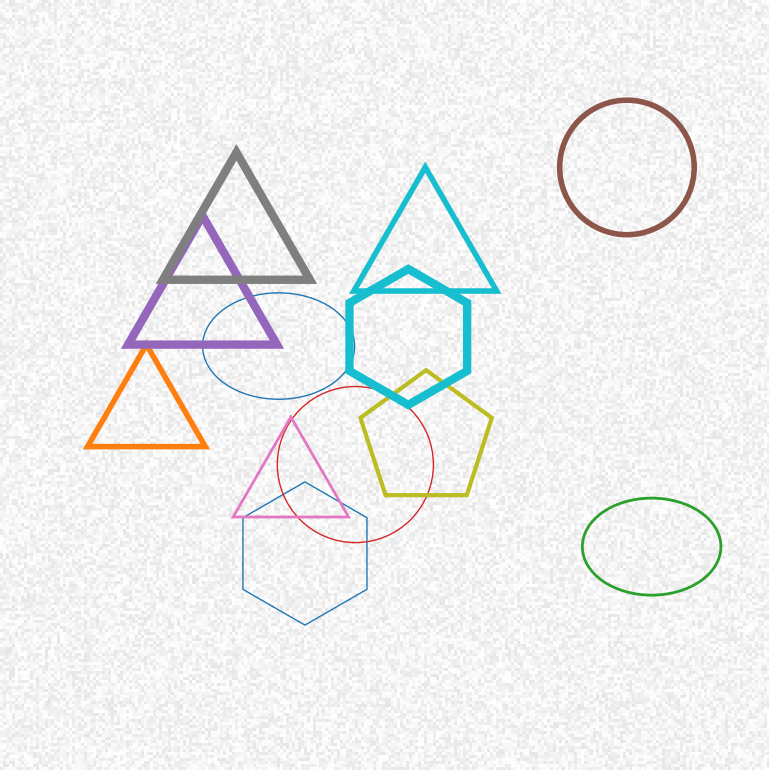[{"shape": "oval", "thickness": 0.5, "radius": 0.49, "center": [0.362, 0.551]}, {"shape": "hexagon", "thickness": 0.5, "radius": 0.47, "center": [0.396, 0.281]}, {"shape": "triangle", "thickness": 2, "radius": 0.44, "center": [0.19, 0.464]}, {"shape": "oval", "thickness": 1, "radius": 0.45, "center": [0.846, 0.29]}, {"shape": "circle", "thickness": 0.5, "radius": 0.51, "center": [0.462, 0.397]}, {"shape": "triangle", "thickness": 3, "radius": 0.56, "center": [0.263, 0.608]}, {"shape": "circle", "thickness": 2, "radius": 0.44, "center": [0.814, 0.783]}, {"shape": "triangle", "thickness": 1, "radius": 0.43, "center": [0.378, 0.372]}, {"shape": "triangle", "thickness": 3, "radius": 0.55, "center": [0.307, 0.692]}, {"shape": "pentagon", "thickness": 1.5, "radius": 0.45, "center": [0.553, 0.43]}, {"shape": "hexagon", "thickness": 3, "radius": 0.44, "center": [0.53, 0.562]}, {"shape": "triangle", "thickness": 2, "radius": 0.54, "center": [0.552, 0.676]}]